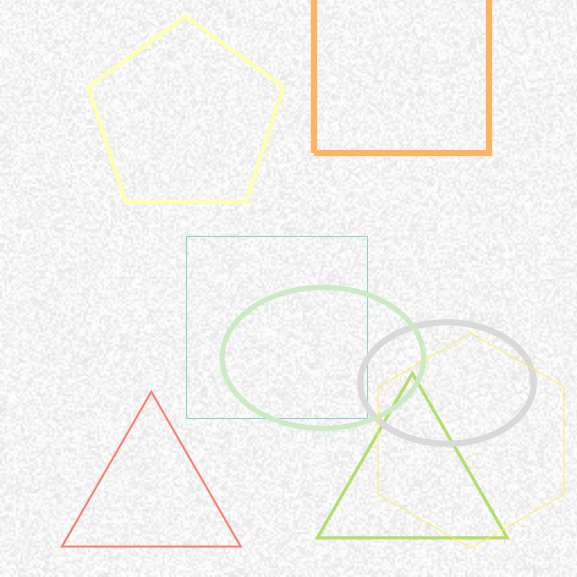[{"shape": "square", "thickness": 0.5, "radius": 0.79, "center": [0.478, 0.433]}, {"shape": "pentagon", "thickness": 2, "radius": 0.89, "center": [0.322, 0.793]}, {"shape": "triangle", "thickness": 1, "radius": 0.89, "center": [0.262, 0.142]}, {"shape": "square", "thickness": 3, "radius": 0.76, "center": [0.695, 0.886]}, {"shape": "triangle", "thickness": 1.5, "radius": 0.95, "center": [0.714, 0.163]}, {"shape": "oval", "thickness": 3, "radius": 0.75, "center": [0.774, 0.336]}, {"shape": "oval", "thickness": 2.5, "radius": 0.87, "center": [0.559, 0.38]}, {"shape": "hexagon", "thickness": 0.5, "radius": 0.93, "center": [0.815, 0.236]}]